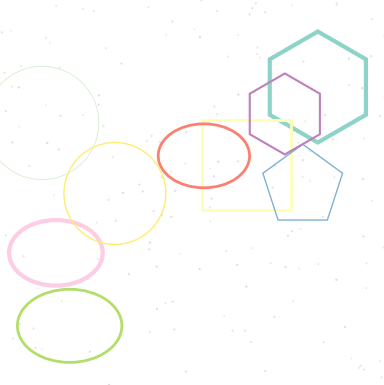[{"shape": "hexagon", "thickness": 3, "radius": 0.72, "center": [0.826, 0.774]}, {"shape": "square", "thickness": 2, "radius": 0.58, "center": [0.64, 0.571]}, {"shape": "oval", "thickness": 2, "radius": 0.59, "center": [0.53, 0.595]}, {"shape": "pentagon", "thickness": 1, "radius": 0.54, "center": [0.786, 0.516]}, {"shape": "oval", "thickness": 2, "radius": 0.68, "center": [0.181, 0.154]}, {"shape": "oval", "thickness": 3, "radius": 0.61, "center": [0.145, 0.343]}, {"shape": "hexagon", "thickness": 1.5, "radius": 0.53, "center": [0.74, 0.704]}, {"shape": "circle", "thickness": 0.5, "radius": 0.74, "center": [0.11, 0.681]}, {"shape": "circle", "thickness": 1, "radius": 0.66, "center": [0.298, 0.498]}]